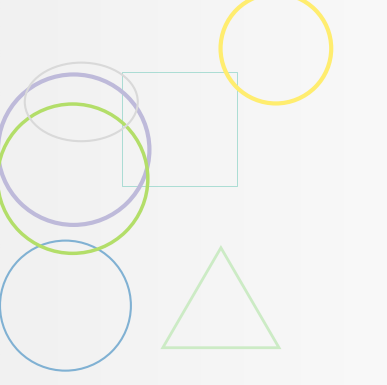[{"shape": "square", "thickness": 0.5, "radius": 0.74, "center": [0.463, 0.665]}, {"shape": "circle", "thickness": 3, "radius": 0.98, "center": [0.19, 0.611]}, {"shape": "circle", "thickness": 1.5, "radius": 0.84, "center": [0.169, 0.206]}, {"shape": "circle", "thickness": 2.5, "radius": 0.97, "center": [0.188, 0.536]}, {"shape": "oval", "thickness": 1.5, "radius": 0.73, "center": [0.21, 0.735]}, {"shape": "triangle", "thickness": 2, "radius": 0.87, "center": [0.57, 0.183]}, {"shape": "circle", "thickness": 3, "radius": 0.71, "center": [0.712, 0.874]}]